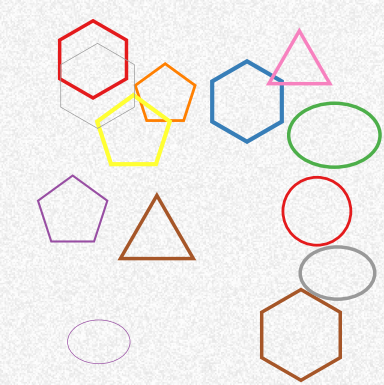[{"shape": "hexagon", "thickness": 2.5, "radius": 0.5, "center": [0.242, 0.846]}, {"shape": "circle", "thickness": 2, "radius": 0.44, "center": [0.823, 0.451]}, {"shape": "hexagon", "thickness": 3, "radius": 0.52, "center": [0.642, 0.736]}, {"shape": "oval", "thickness": 2.5, "radius": 0.59, "center": [0.868, 0.649]}, {"shape": "oval", "thickness": 0.5, "radius": 0.41, "center": [0.257, 0.112]}, {"shape": "pentagon", "thickness": 1.5, "radius": 0.47, "center": [0.189, 0.449]}, {"shape": "pentagon", "thickness": 2, "radius": 0.41, "center": [0.429, 0.753]}, {"shape": "pentagon", "thickness": 3, "radius": 0.5, "center": [0.347, 0.654]}, {"shape": "triangle", "thickness": 2.5, "radius": 0.55, "center": [0.407, 0.383]}, {"shape": "hexagon", "thickness": 2.5, "radius": 0.59, "center": [0.782, 0.13]}, {"shape": "triangle", "thickness": 2.5, "radius": 0.46, "center": [0.778, 0.828]}, {"shape": "oval", "thickness": 2.5, "radius": 0.48, "center": [0.877, 0.291]}, {"shape": "hexagon", "thickness": 0.5, "radius": 0.55, "center": [0.253, 0.777]}]